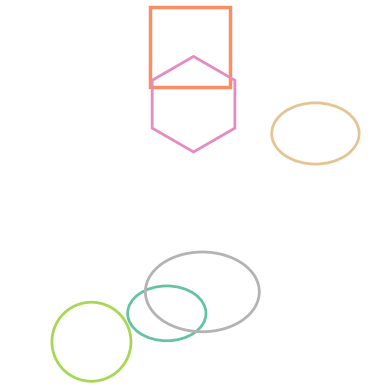[{"shape": "oval", "thickness": 2, "radius": 0.51, "center": [0.433, 0.186]}, {"shape": "square", "thickness": 2.5, "radius": 0.52, "center": [0.493, 0.878]}, {"shape": "hexagon", "thickness": 2, "radius": 0.62, "center": [0.503, 0.729]}, {"shape": "circle", "thickness": 2, "radius": 0.51, "center": [0.237, 0.112]}, {"shape": "oval", "thickness": 2, "radius": 0.57, "center": [0.819, 0.653]}, {"shape": "oval", "thickness": 2, "radius": 0.74, "center": [0.526, 0.242]}]